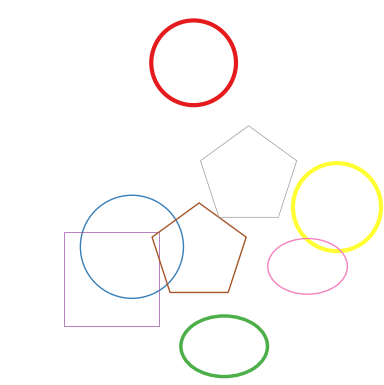[{"shape": "circle", "thickness": 3, "radius": 0.55, "center": [0.503, 0.837]}, {"shape": "circle", "thickness": 1, "radius": 0.67, "center": [0.343, 0.359]}, {"shape": "oval", "thickness": 2.5, "radius": 0.56, "center": [0.582, 0.101]}, {"shape": "square", "thickness": 0.5, "radius": 0.61, "center": [0.29, 0.275]}, {"shape": "circle", "thickness": 3, "radius": 0.57, "center": [0.875, 0.462]}, {"shape": "pentagon", "thickness": 1, "radius": 0.64, "center": [0.517, 0.344]}, {"shape": "oval", "thickness": 1, "radius": 0.52, "center": [0.799, 0.308]}, {"shape": "pentagon", "thickness": 0.5, "radius": 0.66, "center": [0.646, 0.542]}]